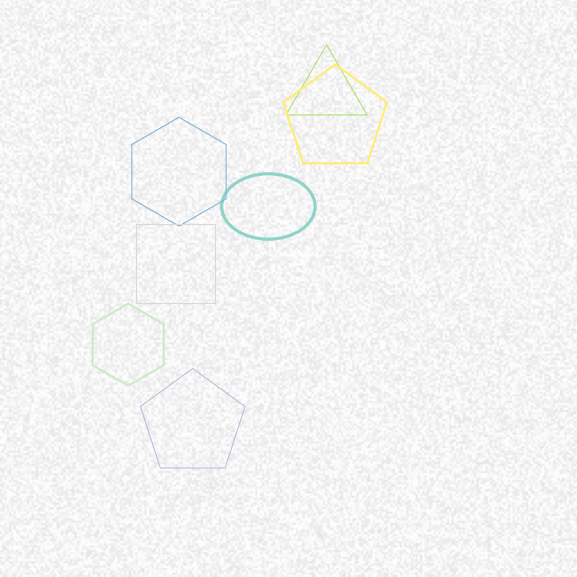[{"shape": "oval", "thickness": 1.5, "radius": 0.4, "center": [0.465, 0.642]}, {"shape": "pentagon", "thickness": 0.5, "radius": 0.48, "center": [0.334, 0.266]}, {"shape": "hexagon", "thickness": 0.5, "radius": 0.47, "center": [0.31, 0.702]}, {"shape": "triangle", "thickness": 0.5, "radius": 0.41, "center": [0.566, 0.841]}, {"shape": "square", "thickness": 0.5, "radius": 0.34, "center": [0.303, 0.543]}, {"shape": "hexagon", "thickness": 1, "radius": 0.36, "center": [0.222, 0.402]}, {"shape": "pentagon", "thickness": 1, "radius": 0.47, "center": [0.58, 0.793]}]